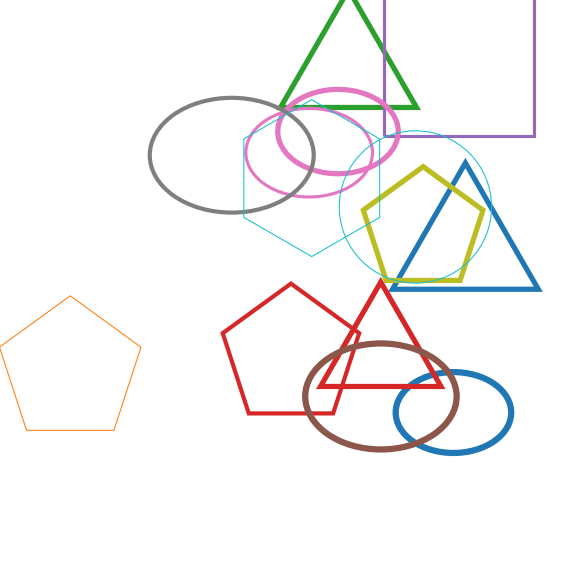[{"shape": "oval", "thickness": 3, "radius": 0.5, "center": [0.785, 0.285]}, {"shape": "triangle", "thickness": 2.5, "radius": 0.73, "center": [0.806, 0.571]}, {"shape": "pentagon", "thickness": 0.5, "radius": 0.64, "center": [0.122, 0.358]}, {"shape": "triangle", "thickness": 2.5, "radius": 0.68, "center": [0.604, 0.881]}, {"shape": "pentagon", "thickness": 2, "radius": 0.62, "center": [0.504, 0.384]}, {"shape": "triangle", "thickness": 2.5, "radius": 0.6, "center": [0.659, 0.39]}, {"shape": "square", "thickness": 1.5, "radius": 0.65, "center": [0.794, 0.894]}, {"shape": "oval", "thickness": 3, "radius": 0.66, "center": [0.66, 0.313]}, {"shape": "oval", "thickness": 1.5, "radius": 0.55, "center": [0.535, 0.735]}, {"shape": "oval", "thickness": 2.5, "radius": 0.52, "center": [0.585, 0.771]}, {"shape": "oval", "thickness": 2, "radius": 0.71, "center": [0.401, 0.73]}, {"shape": "pentagon", "thickness": 2.5, "radius": 0.54, "center": [0.733, 0.602]}, {"shape": "hexagon", "thickness": 0.5, "radius": 0.68, "center": [0.54, 0.691]}, {"shape": "circle", "thickness": 0.5, "radius": 0.66, "center": [0.719, 0.641]}]